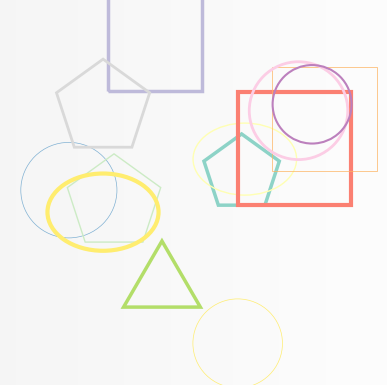[{"shape": "pentagon", "thickness": 2.5, "radius": 0.51, "center": [0.624, 0.55]}, {"shape": "oval", "thickness": 1, "radius": 0.67, "center": [0.632, 0.587]}, {"shape": "square", "thickness": 2.5, "radius": 0.61, "center": [0.4, 0.885]}, {"shape": "square", "thickness": 3, "radius": 0.73, "center": [0.76, 0.614]}, {"shape": "circle", "thickness": 0.5, "radius": 0.62, "center": [0.178, 0.506]}, {"shape": "square", "thickness": 0.5, "radius": 0.68, "center": [0.836, 0.69]}, {"shape": "triangle", "thickness": 2.5, "radius": 0.57, "center": [0.418, 0.26]}, {"shape": "circle", "thickness": 2, "radius": 0.64, "center": [0.77, 0.713]}, {"shape": "pentagon", "thickness": 2, "radius": 0.63, "center": [0.266, 0.72]}, {"shape": "circle", "thickness": 1.5, "radius": 0.51, "center": [0.805, 0.729]}, {"shape": "pentagon", "thickness": 1, "radius": 0.63, "center": [0.294, 0.474]}, {"shape": "oval", "thickness": 3, "radius": 0.72, "center": [0.266, 0.449]}, {"shape": "circle", "thickness": 0.5, "radius": 0.58, "center": [0.613, 0.108]}]